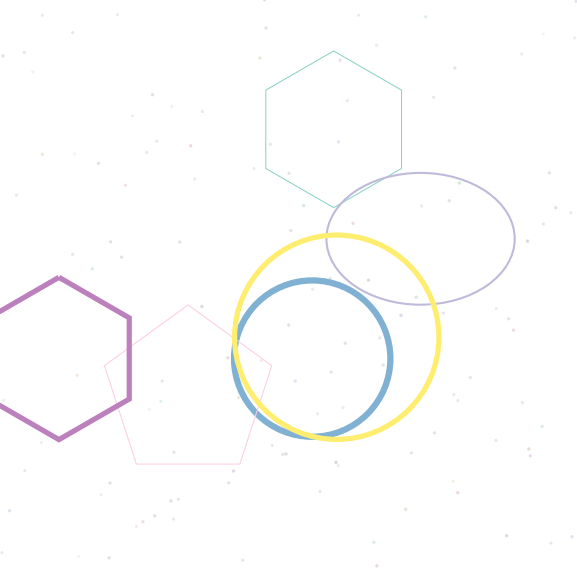[{"shape": "hexagon", "thickness": 0.5, "radius": 0.68, "center": [0.578, 0.775]}, {"shape": "oval", "thickness": 1, "radius": 0.82, "center": [0.728, 0.586]}, {"shape": "circle", "thickness": 3, "radius": 0.68, "center": [0.541, 0.378]}, {"shape": "pentagon", "thickness": 0.5, "radius": 0.76, "center": [0.326, 0.319]}, {"shape": "hexagon", "thickness": 2.5, "radius": 0.7, "center": [0.102, 0.378]}, {"shape": "circle", "thickness": 2.5, "radius": 0.88, "center": [0.583, 0.415]}]